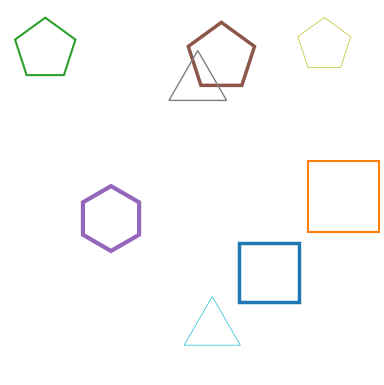[{"shape": "square", "thickness": 2.5, "radius": 0.38, "center": [0.699, 0.292]}, {"shape": "square", "thickness": 1.5, "radius": 0.46, "center": [0.892, 0.489]}, {"shape": "pentagon", "thickness": 1.5, "radius": 0.41, "center": [0.118, 0.872]}, {"shape": "hexagon", "thickness": 3, "radius": 0.42, "center": [0.288, 0.432]}, {"shape": "pentagon", "thickness": 2.5, "radius": 0.45, "center": [0.575, 0.851]}, {"shape": "triangle", "thickness": 1, "radius": 0.43, "center": [0.514, 0.782]}, {"shape": "pentagon", "thickness": 0.5, "radius": 0.36, "center": [0.842, 0.883]}, {"shape": "triangle", "thickness": 0.5, "radius": 0.42, "center": [0.551, 0.146]}]